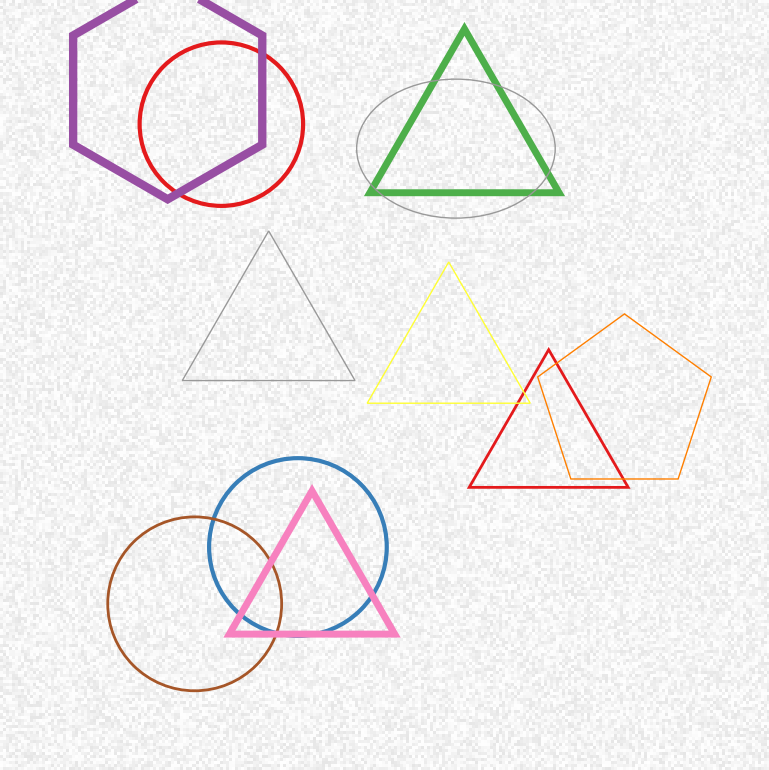[{"shape": "triangle", "thickness": 1, "radius": 0.6, "center": [0.713, 0.427]}, {"shape": "circle", "thickness": 1.5, "radius": 0.53, "center": [0.287, 0.839]}, {"shape": "circle", "thickness": 1.5, "radius": 0.58, "center": [0.387, 0.29]}, {"shape": "triangle", "thickness": 2.5, "radius": 0.71, "center": [0.603, 0.821]}, {"shape": "hexagon", "thickness": 3, "radius": 0.71, "center": [0.218, 0.883]}, {"shape": "pentagon", "thickness": 0.5, "radius": 0.59, "center": [0.811, 0.474]}, {"shape": "triangle", "thickness": 0.5, "radius": 0.61, "center": [0.583, 0.537]}, {"shape": "circle", "thickness": 1, "radius": 0.56, "center": [0.253, 0.216]}, {"shape": "triangle", "thickness": 2.5, "radius": 0.62, "center": [0.405, 0.238]}, {"shape": "triangle", "thickness": 0.5, "radius": 0.65, "center": [0.349, 0.571]}, {"shape": "oval", "thickness": 0.5, "radius": 0.64, "center": [0.592, 0.807]}]